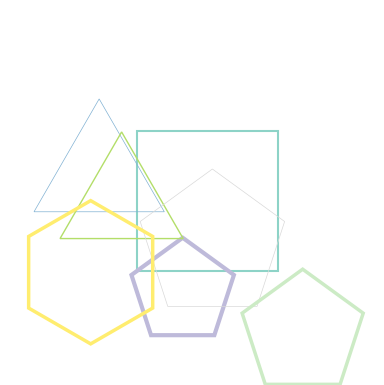[{"shape": "square", "thickness": 1.5, "radius": 0.91, "center": [0.539, 0.479]}, {"shape": "pentagon", "thickness": 3, "radius": 0.7, "center": [0.475, 0.243]}, {"shape": "triangle", "thickness": 0.5, "radius": 0.98, "center": [0.258, 0.548]}, {"shape": "triangle", "thickness": 1, "radius": 0.92, "center": [0.316, 0.473]}, {"shape": "pentagon", "thickness": 0.5, "radius": 0.99, "center": [0.552, 0.364]}, {"shape": "pentagon", "thickness": 2.5, "radius": 0.83, "center": [0.786, 0.135]}, {"shape": "hexagon", "thickness": 2.5, "radius": 0.93, "center": [0.236, 0.293]}]